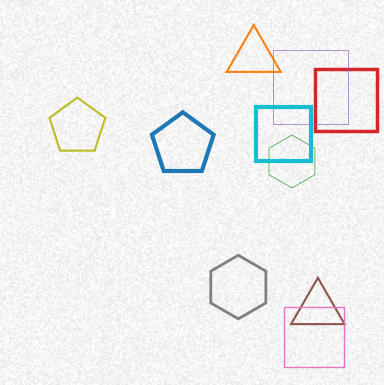[{"shape": "pentagon", "thickness": 3, "radius": 0.42, "center": [0.475, 0.624]}, {"shape": "triangle", "thickness": 1.5, "radius": 0.41, "center": [0.659, 0.854]}, {"shape": "hexagon", "thickness": 0.5, "radius": 0.34, "center": [0.758, 0.581]}, {"shape": "square", "thickness": 2.5, "radius": 0.4, "center": [0.899, 0.741]}, {"shape": "square", "thickness": 0.5, "radius": 0.48, "center": [0.807, 0.775]}, {"shape": "triangle", "thickness": 1.5, "radius": 0.4, "center": [0.826, 0.198]}, {"shape": "square", "thickness": 1, "radius": 0.39, "center": [0.815, 0.125]}, {"shape": "hexagon", "thickness": 2, "radius": 0.41, "center": [0.619, 0.254]}, {"shape": "pentagon", "thickness": 1.5, "radius": 0.38, "center": [0.201, 0.67]}, {"shape": "square", "thickness": 3, "radius": 0.35, "center": [0.736, 0.652]}]